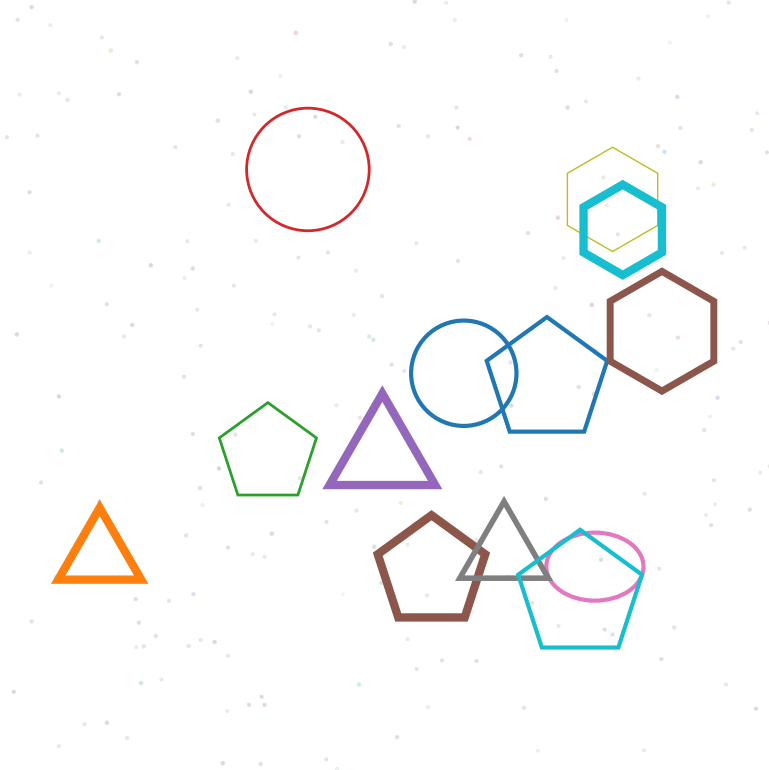[{"shape": "circle", "thickness": 1.5, "radius": 0.34, "center": [0.602, 0.515]}, {"shape": "pentagon", "thickness": 1.5, "radius": 0.41, "center": [0.71, 0.506]}, {"shape": "triangle", "thickness": 3, "radius": 0.31, "center": [0.129, 0.278]}, {"shape": "pentagon", "thickness": 1, "radius": 0.33, "center": [0.348, 0.411]}, {"shape": "circle", "thickness": 1, "radius": 0.4, "center": [0.4, 0.78]}, {"shape": "triangle", "thickness": 3, "radius": 0.4, "center": [0.497, 0.41]}, {"shape": "pentagon", "thickness": 3, "radius": 0.37, "center": [0.56, 0.258]}, {"shape": "hexagon", "thickness": 2.5, "radius": 0.39, "center": [0.86, 0.57]}, {"shape": "oval", "thickness": 1.5, "radius": 0.32, "center": [0.773, 0.264]}, {"shape": "triangle", "thickness": 2, "radius": 0.33, "center": [0.655, 0.282]}, {"shape": "hexagon", "thickness": 0.5, "radius": 0.34, "center": [0.796, 0.741]}, {"shape": "pentagon", "thickness": 1.5, "radius": 0.42, "center": [0.753, 0.227]}, {"shape": "hexagon", "thickness": 3, "radius": 0.29, "center": [0.809, 0.701]}]